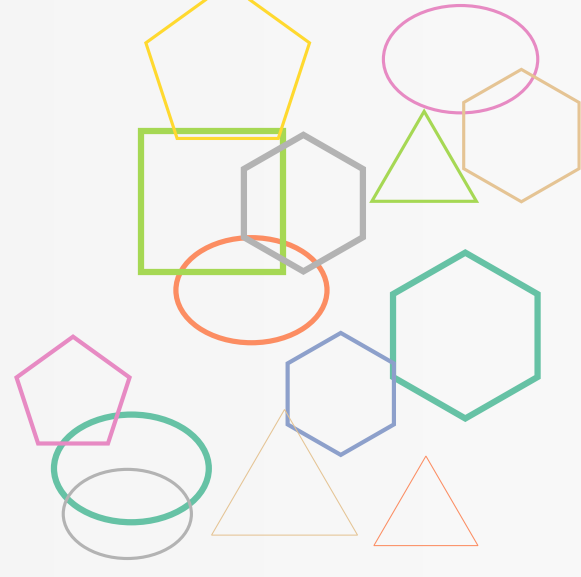[{"shape": "oval", "thickness": 3, "radius": 0.67, "center": [0.226, 0.188]}, {"shape": "hexagon", "thickness": 3, "radius": 0.72, "center": [0.801, 0.418]}, {"shape": "triangle", "thickness": 0.5, "radius": 0.52, "center": [0.733, 0.106]}, {"shape": "oval", "thickness": 2.5, "radius": 0.65, "center": [0.433, 0.497]}, {"shape": "hexagon", "thickness": 2, "radius": 0.53, "center": [0.586, 0.317]}, {"shape": "pentagon", "thickness": 2, "radius": 0.51, "center": [0.126, 0.314]}, {"shape": "oval", "thickness": 1.5, "radius": 0.66, "center": [0.792, 0.897]}, {"shape": "square", "thickness": 3, "radius": 0.61, "center": [0.365, 0.649]}, {"shape": "triangle", "thickness": 1.5, "radius": 0.52, "center": [0.73, 0.702]}, {"shape": "pentagon", "thickness": 1.5, "radius": 0.74, "center": [0.392, 0.879]}, {"shape": "hexagon", "thickness": 1.5, "radius": 0.57, "center": [0.897, 0.764]}, {"shape": "triangle", "thickness": 0.5, "radius": 0.73, "center": [0.49, 0.145]}, {"shape": "hexagon", "thickness": 3, "radius": 0.59, "center": [0.522, 0.647]}, {"shape": "oval", "thickness": 1.5, "radius": 0.55, "center": [0.219, 0.109]}]